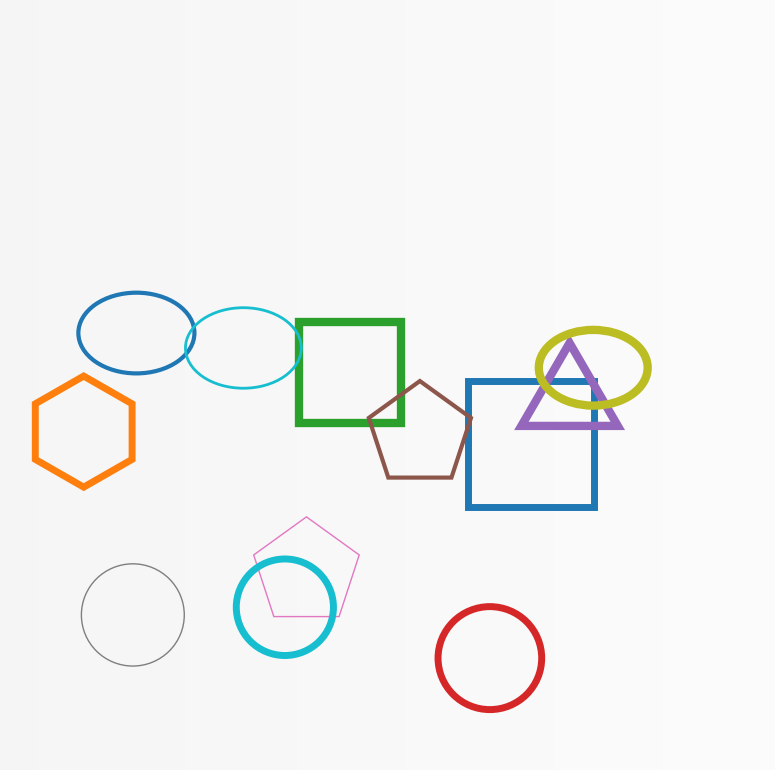[{"shape": "square", "thickness": 2.5, "radius": 0.41, "center": [0.685, 0.423]}, {"shape": "oval", "thickness": 1.5, "radius": 0.37, "center": [0.176, 0.567]}, {"shape": "hexagon", "thickness": 2.5, "radius": 0.36, "center": [0.108, 0.439]}, {"shape": "square", "thickness": 3, "radius": 0.33, "center": [0.452, 0.516]}, {"shape": "circle", "thickness": 2.5, "radius": 0.33, "center": [0.632, 0.145]}, {"shape": "triangle", "thickness": 3, "radius": 0.36, "center": [0.735, 0.483]}, {"shape": "pentagon", "thickness": 1.5, "radius": 0.35, "center": [0.542, 0.436]}, {"shape": "pentagon", "thickness": 0.5, "radius": 0.36, "center": [0.395, 0.257]}, {"shape": "circle", "thickness": 0.5, "radius": 0.33, "center": [0.171, 0.201]}, {"shape": "oval", "thickness": 3, "radius": 0.35, "center": [0.765, 0.522]}, {"shape": "oval", "thickness": 1, "radius": 0.37, "center": [0.314, 0.548]}, {"shape": "circle", "thickness": 2.5, "radius": 0.31, "center": [0.368, 0.211]}]